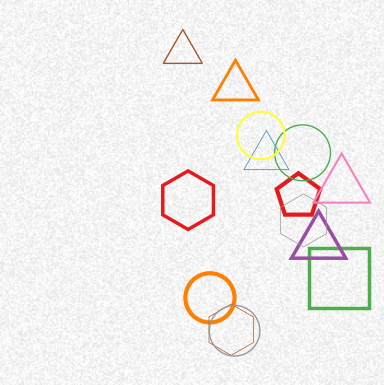[{"shape": "hexagon", "thickness": 2.5, "radius": 0.38, "center": [0.489, 0.48]}, {"shape": "pentagon", "thickness": 3, "radius": 0.3, "center": [0.775, 0.491]}, {"shape": "triangle", "thickness": 0.5, "radius": 0.34, "center": [0.692, 0.593]}, {"shape": "square", "thickness": 2.5, "radius": 0.39, "center": [0.881, 0.279]}, {"shape": "circle", "thickness": 1, "radius": 0.36, "center": [0.786, 0.603]}, {"shape": "triangle", "thickness": 2.5, "radius": 0.41, "center": [0.828, 0.37]}, {"shape": "triangle", "thickness": 2, "radius": 0.34, "center": [0.612, 0.775]}, {"shape": "circle", "thickness": 3, "radius": 0.32, "center": [0.545, 0.226]}, {"shape": "circle", "thickness": 1.5, "radius": 0.31, "center": [0.678, 0.648]}, {"shape": "hexagon", "thickness": 0.5, "radius": 0.33, "center": [0.601, 0.144]}, {"shape": "triangle", "thickness": 1, "radius": 0.29, "center": [0.475, 0.865]}, {"shape": "triangle", "thickness": 1.5, "radius": 0.43, "center": [0.888, 0.516]}, {"shape": "hexagon", "thickness": 0.5, "radius": 0.34, "center": [0.788, 0.428]}, {"shape": "circle", "thickness": 1, "radius": 0.33, "center": [0.609, 0.141]}]